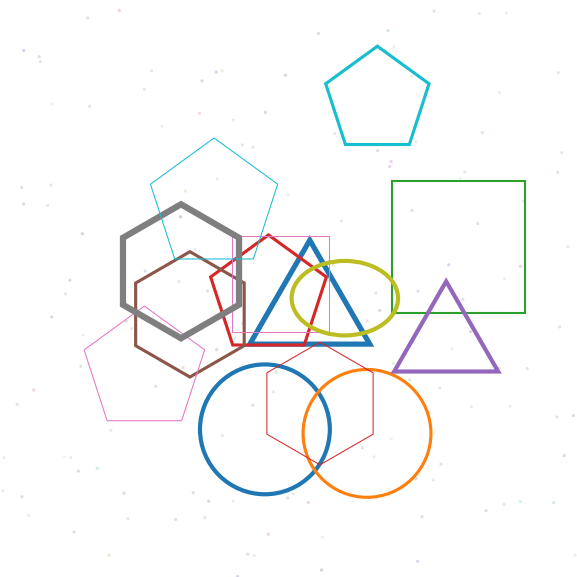[{"shape": "circle", "thickness": 2, "radius": 0.56, "center": [0.459, 0.256]}, {"shape": "triangle", "thickness": 2.5, "radius": 0.6, "center": [0.536, 0.463]}, {"shape": "circle", "thickness": 1.5, "radius": 0.55, "center": [0.636, 0.249]}, {"shape": "square", "thickness": 1, "radius": 0.57, "center": [0.794, 0.572]}, {"shape": "hexagon", "thickness": 0.5, "radius": 0.53, "center": [0.554, 0.3]}, {"shape": "pentagon", "thickness": 1.5, "radius": 0.53, "center": [0.465, 0.487]}, {"shape": "triangle", "thickness": 2, "radius": 0.52, "center": [0.773, 0.408]}, {"shape": "hexagon", "thickness": 1.5, "radius": 0.54, "center": [0.329, 0.455]}, {"shape": "pentagon", "thickness": 0.5, "radius": 0.55, "center": [0.25, 0.359]}, {"shape": "square", "thickness": 0.5, "radius": 0.42, "center": [0.486, 0.507]}, {"shape": "hexagon", "thickness": 3, "radius": 0.58, "center": [0.313, 0.529]}, {"shape": "oval", "thickness": 2, "radius": 0.46, "center": [0.597, 0.483]}, {"shape": "pentagon", "thickness": 1.5, "radius": 0.47, "center": [0.653, 0.825]}, {"shape": "pentagon", "thickness": 0.5, "radius": 0.58, "center": [0.371, 0.644]}]